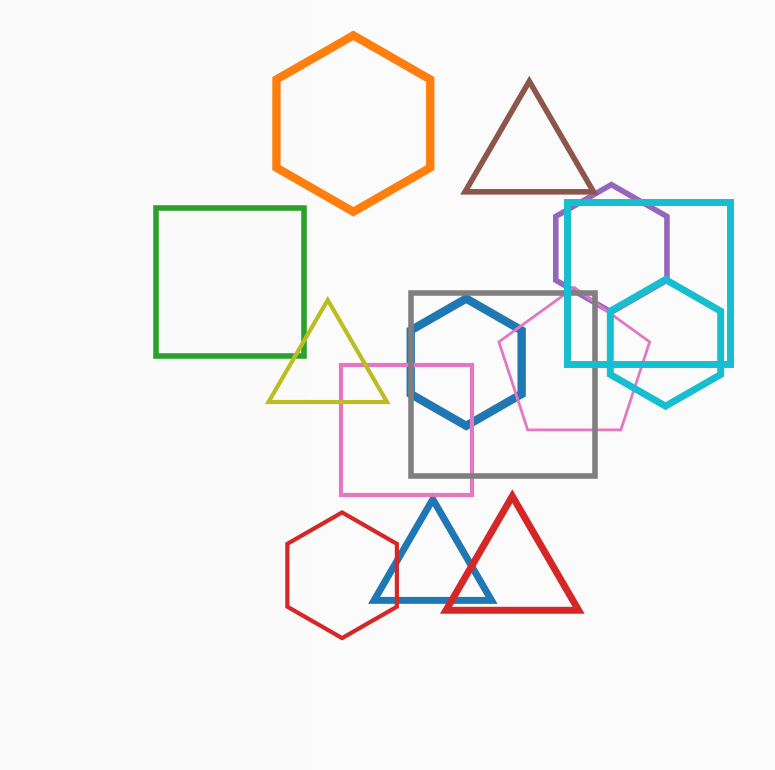[{"shape": "triangle", "thickness": 2.5, "radius": 0.44, "center": [0.558, 0.264]}, {"shape": "hexagon", "thickness": 3, "radius": 0.41, "center": [0.602, 0.53]}, {"shape": "hexagon", "thickness": 3, "radius": 0.57, "center": [0.456, 0.84]}, {"shape": "square", "thickness": 2, "radius": 0.48, "center": [0.297, 0.634]}, {"shape": "hexagon", "thickness": 1.5, "radius": 0.41, "center": [0.441, 0.253]}, {"shape": "triangle", "thickness": 2.5, "radius": 0.49, "center": [0.661, 0.257]}, {"shape": "hexagon", "thickness": 2, "radius": 0.41, "center": [0.789, 0.677]}, {"shape": "triangle", "thickness": 2, "radius": 0.48, "center": [0.683, 0.799]}, {"shape": "pentagon", "thickness": 1, "radius": 0.51, "center": [0.741, 0.524]}, {"shape": "square", "thickness": 1.5, "radius": 0.42, "center": [0.525, 0.442]}, {"shape": "square", "thickness": 2, "radius": 0.59, "center": [0.649, 0.5]}, {"shape": "triangle", "thickness": 1.5, "radius": 0.44, "center": [0.423, 0.522]}, {"shape": "hexagon", "thickness": 2.5, "radius": 0.41, "center": [0.859, 0.555]}, {"shape": "square", "thickness": 2.5, "radius": 0.53, "center": [0.836, 0.632]}]